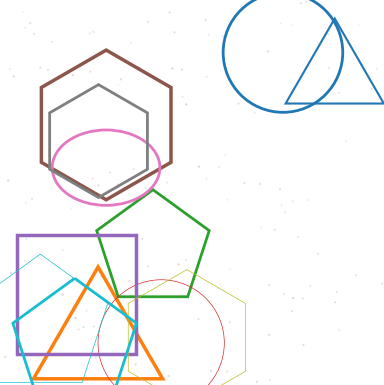[{"shape": "triangle", "thickness": 1.5, "radius": 0.74, "center": [0.869, 0.805]}, {"shape": "circle", "thickness": 2, "radius": 0.78, "center": [0.735, 0.864]}, {"shape": "triangle", "thickness": 2.5, "radius": 0.97, "center": [0.255, 0.113]}, {"shape": "pentagon", "thickness": 2, "radius": 0.77, "center": [0.397, 0.354]}, {"shape": "circle", "thickness": 0.5, "radius": 0.82, "center": [0.419, 0.109]}, {"shape": "square", "thickness": 2.5, "radius": 0.77, "center": [0.198, 0.235]}, {"shape": "hexagon", "thickness": 2.5, "radius": 0.97, "center": [0.276, 0.676]}, {"shape": "oval", "thickness": 2, "radius": 0.7, "center": [0.275, 0.565]}, {"shape": "hexagon", "thickness": 2, "radius": 0.73, "center": [0.256, 0.634]}, {"shape": "hexagon", "thickness": 0.5, "radius": 0.88, "center": [0.485, 0.124]}, {"shape": "pentagon", "thickness": 2, "radius": 0.84, "center": [0.194, 0.108]}, {"shape": "pentagon", "thickness": 0.5, "radius": 0.92, "center": [0.105, 0.156]}]